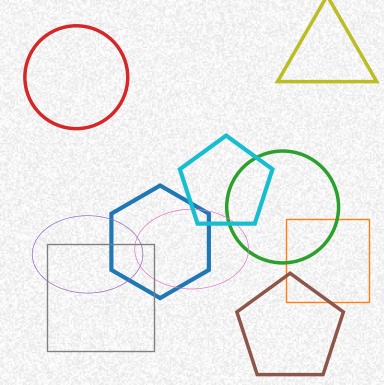[{"shape": "hexagon", "thickness": 3, "radius": 0.73, "center": [0.416, 0.372]}, {"shape": "square", "thickness": 1, "radius": 0.54, "center": [0.85, 0.323]}, {"shape": "circle", "thickness": 2.5, "radius": 0.73, "center": [0.734, 0.462]}, {"shape": "circle", "thickness": 2.5, "radius": 0.67, "center": [0.198, 0.799]}, {"shape": "oval", "thickness": 0.5, "radius": 0.72, "center": [0.227, 0.339]}, {"shape": "pentagon", "thickness": 2.5, "radius": 0.73, "center": [0.754, 0.145]}, {"shape": "oval", "thickness": 0.5, "radius": 0.74, "center": [0.498, 0.353]}, {"shape": "square", "thickness": 1, "radius": 0.69, "center": [0.262, 0.228]}, {"shape": "triangle", "thickness": 2.5, "radius": 0.74, "center": [0.85, 0.862]}, {"shape": "pentagon", "thickness": 3, "radius": 0.63, "center": [0.587, 0.521]}]